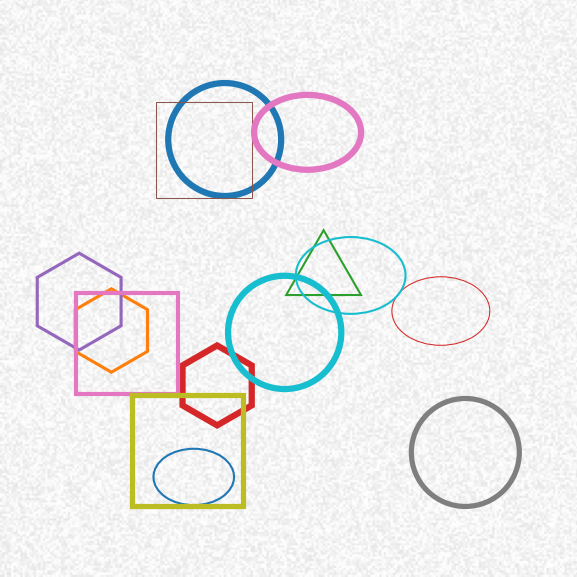[{"shape": "circle", "thickness": 3, "radius": 0.49, "center": [0.389, 0.758]}, {"shape": "oval", "thickness": 1, "radius": 0.35, "center": [0.336, 0.173]}, {"shape": "hexagon", "thickness": 1.5, "radius": 0.36, "center": [0.193, 0.427]}, {"shape": "triangle", "thickness": 1, "radius": 0.37, "center": [0.56, 0.526]}, {"shape": "hexagon", "thickness": 3, "radius": 0.35, "center": [0.376, 0.332]}, {"shape": "oval", "thickness": 0.5, "radius": 0.42, "center": [0.763, 0.461]}, {"shape": "hexagon", "thickness": 1.5, "radius": 0.42, "center": [0.137, 0.477]}, {"shape": "square", "thickness": 0.5, "radius": 0.42, "center": [0.354, 0.739]}, {"shape": "oval", "thickness": 3, "radius": 0.46, "center": [0.533, 0.77]}, {"shape": "square", "thickness": 2, "radius": 0.44, "center": [0.22, 0.404]}, {"shape": "circle", "thickness": 2.5, "radius": 0.47, "center": [0.806, 0.216]}, {"shape": "square", "thickness": 2.5, "radius": 0.48, "center": [0.324, 0.22]}, {"shape": "circle", "thickness": 3, "radius": 0.49, "center": [0.493, 0.424]}, {"shape": "oval", "thickness": 1, "radius": 0.48, "center": [0.607, 0.522]}]